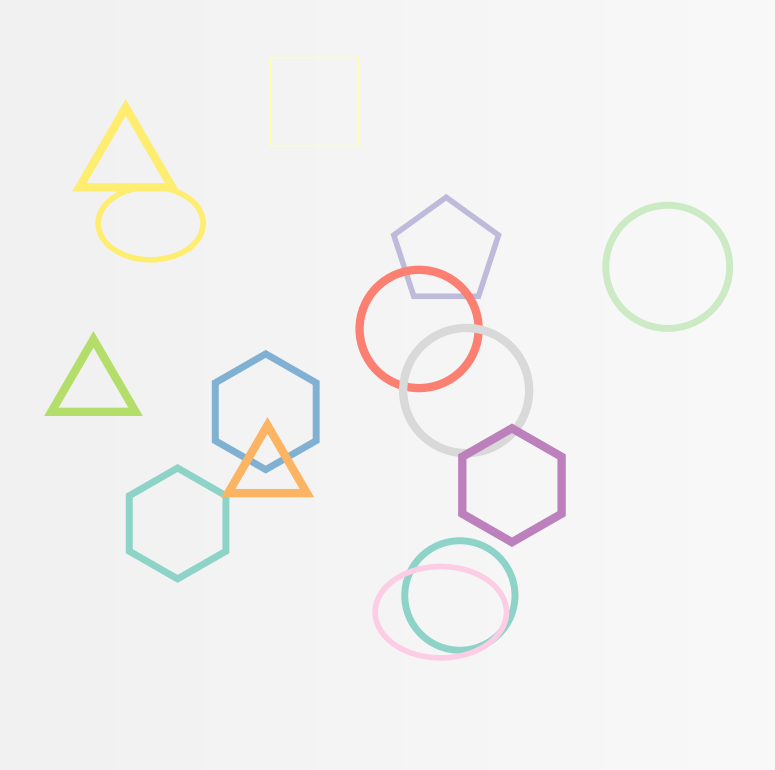[{"shape": "hexagon", "thickness": 2.5, "radius": 0.36, "center": [0.229, 0.32]}, {"shape": "circle", "thickness": 2.5, "radius": 0.36, "center": [0.593, 0.227]}, {"shape": "square", "thickness": 0.5, "radius": 0.29, "center": [0.405, 0.869]}, {"shape": "pentagon", "thickness": 2, "radius": 0.36, "center": [0.576, 0.673]}, {"shape": "circle", "thickness": 3, "radius": 0.38, "center": [0.541, 0.573]}, {"shape": "hexagon", "thickness": 2.5, "radius": 0.38, "center": [0.343, 0.465]}, {"shape": "triangle", "thickness": 3, "radius": 0.29, "center": [0.345, 0.389]}, {"shape": "triangle", "thickness": 3, "radius": 0.31, "center": [0.121, 0.497]}, {"shape": "oval", "thickness": 2, "radius": 0.42, "center": [0.569, 0.205]}, {"shape": "circle", "thickness": 3, "radius": 0.41, "center": [0.602, 0.493]}, {"shape": "hexagon", "thickness": 3, "radius": 0.37, "center": [0.661, 0.37]}, {"shape": "circle", "thickness": 2.5, "radius": 0.4, "center": [0.862, 0.653]}, {"shape": "oval", "thickness": 2, "radius": 0.34, "center": [0.194, 0.71]}, {"shape": "triangle", "thickness": 3, "radius": 0.35, "center": [0.162, 0.791]}]